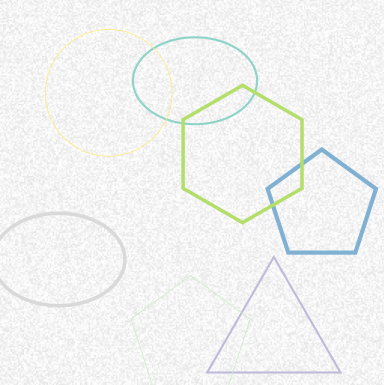[{"shape": "oval", "thickness": 1.5, "radius": 0.81, "center": [0.507, 0.79]}, {"shape": "triangle", "thickness": 1.5, "radius": 1.0, "center": [0.711, 0.132]}, {"shape": "pentagon", "thickness": 3, "radius": 0.74, "center": [0.836, 0.464]}, {"shape": "hexagon", "thickness": 2.5, "radius": 0.89, "center": [0.63, 0.6]}, {"shape": "oval", "thickness": 2.5, "radius": 0.86, "center": [0.153, 0.326]}, {"shape": "pentagon", "thickness": 0.5, "radius": 0.81, "center": [0.495, 0.121]}, {"shape": "circle", "thickness": 0.5, "radius": 0.82, "center": [0.282, 0.759]}]